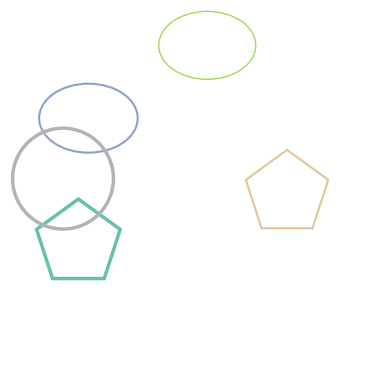[{"shape": "pentagon", "thickness": 2.5, "radius": 0.57, "center": [0.204, 0.369]}, {"shape": "oval", "thickness": 1.5, "radius": 0.64, "center": [0.23, 0.693]}, {"shape": "oval", "thickness": 1, "radius": 0.63, "center": [0.538, 0.882]}, {"shape": "pentagon", "thickness": 1.5, "radius": 0.56, "center": [0.746, 0.498]}, {"shape": "circle", "thickness": 2.5, "radius": 0.65, "center": [0.164, 0.536]}]